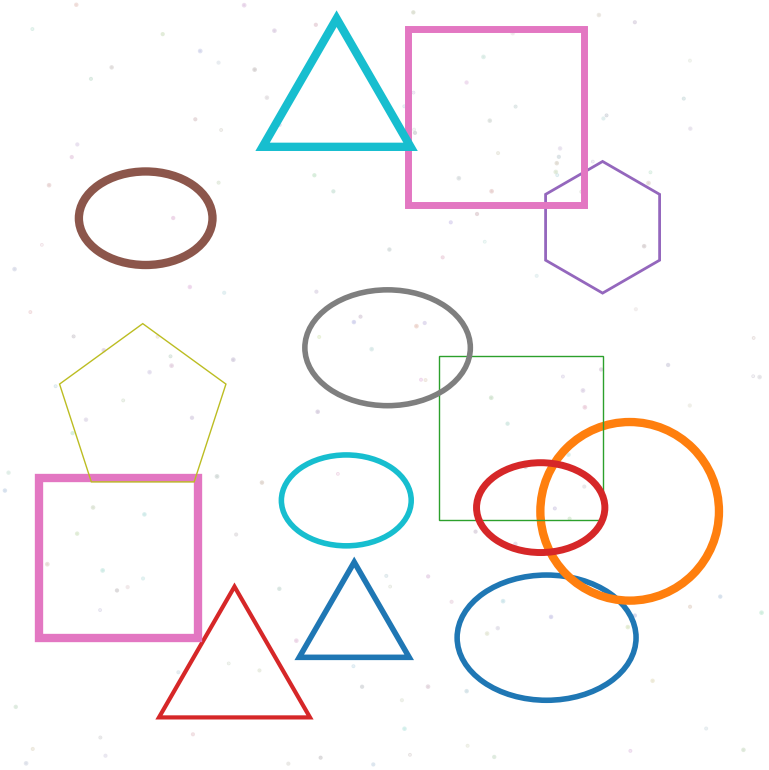[{"shape": "triangle", "thickness": 2, "radius": 0.41, "center": [0.46, 0.188]}, {"shape": "oval", "thickness": 2, "radius": 0.58, "center": [0.71, 0.172]}, {"shape": "circle", "thickness": 3, "radius": 0.58, "center": [0.818, 0.336]}, {"shape": "square", "thickness": 0.5, "radius": 0.53, "center": [0.677, 0.431]}, {"shape": "oval", "thickness": 2.5, "radius": 0.42, "center": [0.702, 0.341]}, {"shape": "triangle", "thickness": 1.5, "radius": 0.57, "center": [0.305, 0.125]}, {"shape": "hexagon", "thickness": 1, "radius": 0.43, "center": [0.783, 0.705]}, {"shape": "oval", "thickness": 3, "radius": 0.43, "center": [0.189, 0.717]}, {"shape": "square", "thickness": 2.5, "radius": 0.57, "center": [0.644, 0.848]}, {"shape": "square", "thickness": 3, "radius": 0.52, "center": [0.154, 0.275]}, {"shape": "oval", "thickness": 2, "radius": 0.54, "center": [0.503, 0.548]}, {"shape": "pentagon", "thickness": 0.5, "radius": 0.57, "center": [0.185, 0.466]}, {"shape": "triangle", "thickness": 3, "radius": 0.55, "center": [0.437, 0.865]}, {"shape": "oval", "thickness": 2, "radius": 0.42, "center": [0.45, 0.35]}]